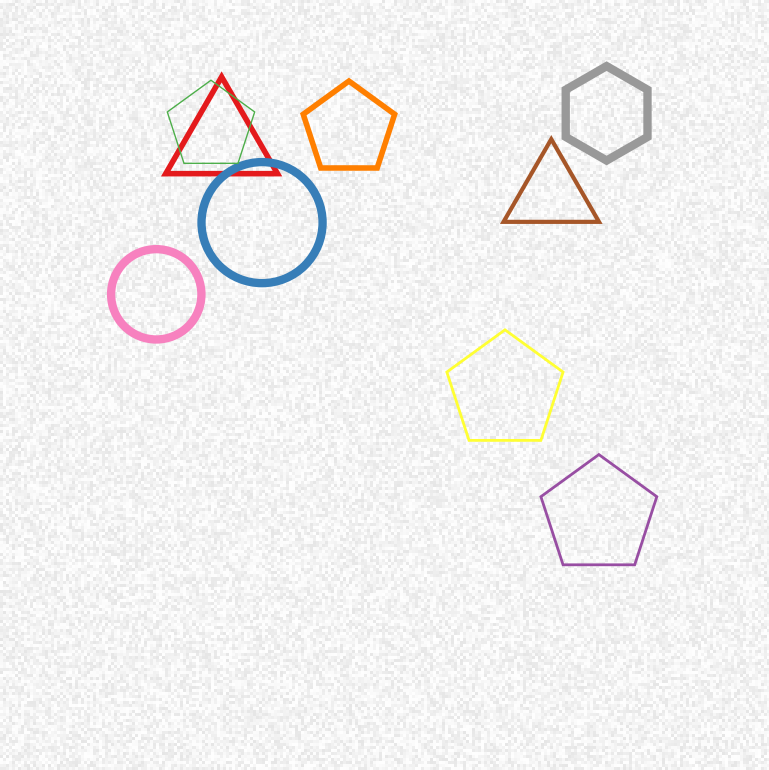[{"shape": "triangle", "thickness": 2, "radius": 0.42, "center": [0.288, 0.816]}, {"shape": "circle", "thickness": 3, "radius": 0.39, "center": [0.34, 0.711]}, {"shape": "pentagon", "thickness": 0.5, "radius": 0.3, "center": [0.274, 0.836]}, {"shape": "pentagon", "thickness": 1, "radius": 0.4, "center": [0.778, 0.331]}, {"shape": "pentagon", "thickness": 2, "radius": 0.31, "center": [0.453, 0.832]}, {"shape": "pentagon", "thickness": 1, "radius": 0.4, "center": [0.656, 0.492]}, {"shape": "triangle", "thickness": 1.5, "radius": 0.36, "center": [0.716, 0.748]}, {"shape": "circle", "thickness": 3, "radius": 0.29, "center": [0.203, 0.618]}, {"shape": "hexagon", "thickness": 3, "radius": 0.31, "center": [0.788, 0.853]}]